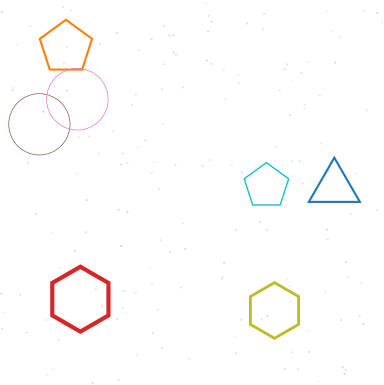[{"shape": "triangle", "thickness": 1.5, "radius": 0.38, "center": [0.868, 0.514]}, {"shape": "pentagon", "thickness": 1.5, "radius": 0.36, "center": [0.171, 0.877]}, {"shape": "hexagon", "thickness": 3, "radius": 0.42, "center": [0.209, 0.223]}, {"shape": "circle", "thickness": 0.5, "radius": 0.4, "center": [0.102, 0.677]}, {"shape": "circle", "thickness": 0.5, "radius": 0.4, "center": [0.201, 0.742]}, {"shape": "hexagon", "thickness": 2, "radius": 0.36, "center": [0.713, 0.194]}, {"shape": "pentagon", "thickness": 1, "radius": 0.3, "center": [0.692, 0.517]}]